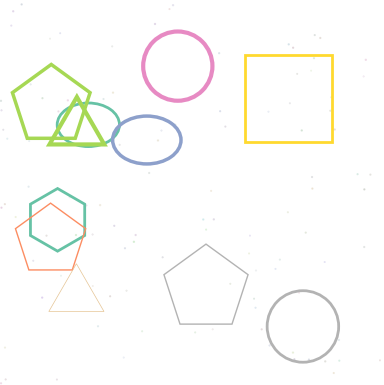[{"shape": "hexagon", "thickness": 2, "radius": 0.41, "center": [0.15, 0.429]}, {"shape": "oval", "thickness": 2, "radius": 0.4, "center": [0.229, 0.676]}, {"shape": "pentagon", "thickness": 1, "radius": 0.48, "center": [0.131, 0.376]}, {"shape": "oval", "thickness": 2.5, "radius": 0.44, "center": [0.381, 0.636]}, {"shape": "circle", "thickness": 3, "radius": 0.45, "center": [0.462, 0.828]}, {"shape": "pentagon", "thickness": 2.5, "radius": 0.53, "center": [0.133, 0.727]}, {"shape": "triangle", "thickness": 3, "radius": 0.41, "center": [0.2, 0.666]}, {"shape": "square", "thickness": 2, "radius": 0.57, "center": [0.749, 0.744]}, {"shape": "triangle", "thickness": 0.5, "radius": 0.41, "center": [0.198, 0.232]}, {"shape": "pentagon", "thickness": 1, "radius": 0.57, "center": [0.535, 0.251]}, {"shape": "circle", "thickness": 2, "radius": 0.46, "center": [0.787, 0.152]}]